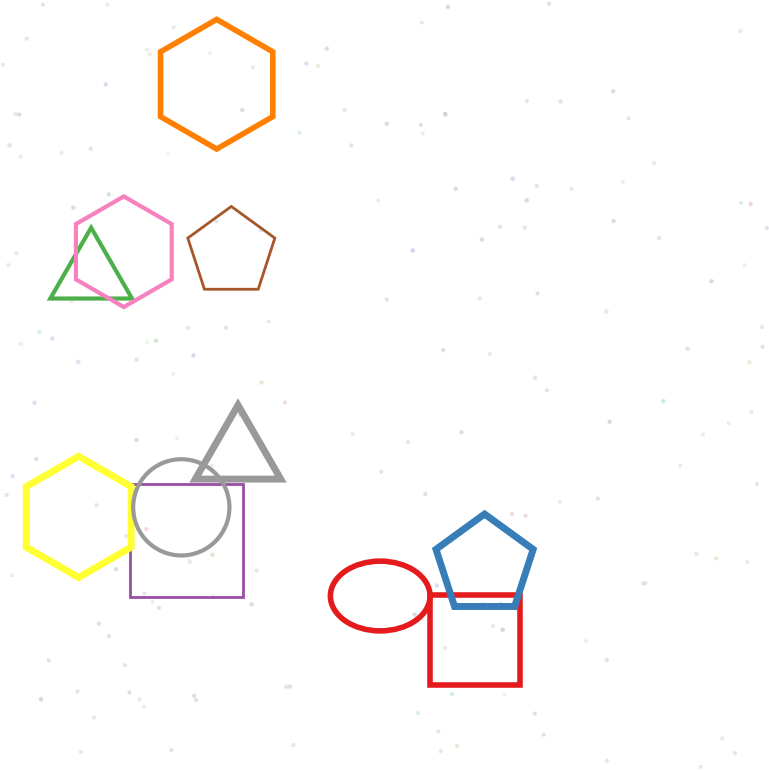[{"shape": "oval", "thickness": 2, "radius": 0.32, "center": [0.494, 0.226]}, {"shape": "square", "thickness": 2, "radius": 0.29, "center": [0.617, 0.168]}, {"shape": "pentagon", "thickness": 2.5, "radius": 0.33, "center": [0.629, 0.266]}, {"shape": "triangle", "thickness": 1.5, "radius": 0.31, "center": [0.118, 0.643]}, {"shape": "square", "thickness": 1, "radius": 0.37, "center": [0.243, 0.298]}, {"shape": "hexagon", "thickness": 2, "radius": 0.42, "center": [0.281, 0.891]}, {"shape": "hexagon", "thickness": 2.5, "radius": 0.39, "center": [0.102, 0.329]}, {"shape": "pentagon", "thickness": 1, "radius": 0.3, "center": [0.3, 0.672]}, {"shape": "hexagon", "thickness": 1.5, "radius": 0.36, "center": [0.161, 0.673]}, {"shape": "circle", "thickness": 1.5, "radius": 0.31, "center": [0.235, 0.341]}, {"shape": "triangle", "thickness": 2.5, "radius": 0.32, "center": [0.309, 0.41]}]